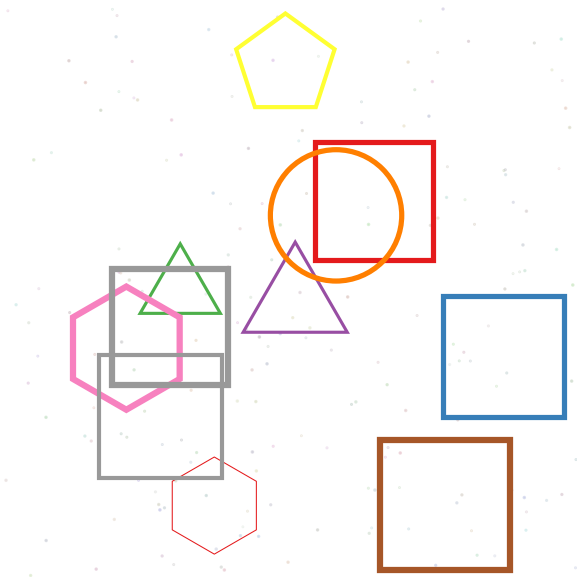[{"shape": "hexagon", "thickness": 0.5, "radius": 0.42, "center": [0.371, 0.124]}, {"shape": "square", "thickness": 2.5, "radius": 0.51, "center": [0.648, 0.651]}, {"shape": "square", "thickness": 2.5, "radius": 0.52, "center": [0.872, 0.382]}, {"shape": "triangle", "thickness": 1.5, "radius": 0.4, "center": [0.312, 0.497]}, {"shape": "triangle", "thickness": 1.5, "radius": 0.52, "center": [0.511, 0.476]}, {"shape": "circle", "thickness": 2.5, "radius": 0.57, "center": [0.582, 0.626]}, {"shape": "pentagon", "thickness": 2, "radius": 0.45, "center": [0.494, 0.886]}, {"shape": "square", "thickness": 3, "radius": 0.57, "center": [0.77, 0.125]}, {"shape": "hexagon", "thickness": 3, "radius": 0.53, "center": [0.219, 0.396]}, {"shape": "square", "thickness": 2, "radius": 0.53, "center": [0.278, 0.278]}, {"shape": "square", "thickness": 3, "radius": 0.5, "center": [0.295, 0.432]}]